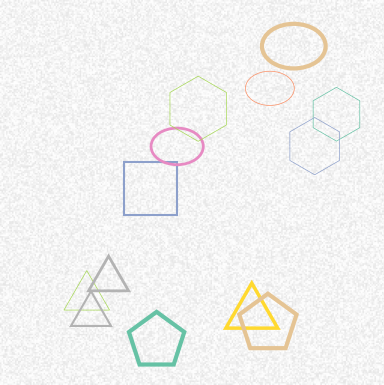[{"shape": "pentagon", "thickness": 3, "radius": 0.38, "center": [0.407, 0.114]}, {"shape": "hexagon", "thickness": 0.5, "radius": 0.35, "center": [0.874, 0.703]}, {"shape": "oval", "thickness": 0.5, "radius": 0.32, "center": [0.701, 0.771]}, {"shape": "square", "thickness": 1.5, "radius": 0.34, "center": [0.392, 0.51]}, {"shape": "hexagon", "thickness": 0.5, "radius": 0.37, "center": [0.817, 0.62]}, {"shape": "oval", "thickness": 2, "radius": 0.34, "center": [0.46, 0.62]}, {"shape": "hexagon", "thickness": 0.5, "radius": 0.42, "center": [0.515, 0.718]}, {"shape": "triangle", "thickness": 0.5, "radius": 0.34, "center": [0.225, 0.229]}, {"shape": "triangle", "thickness": 2.5, "radius": 0.39, "center": [0.654, 0.187]}, {"shape": "pentagon", "thickness": 3, "radius": 0.39, "center": [0.696, 0.159]}, {"shape": "oval", "thickness": 3, "radius": 0.41, "center": [0.763, 0.88]}, {"shape": "triangle", "thickness": 2, "radius": 0.3, "center": [0.282, 0.275]}, {"shape": "triangle", "thickness": 1.5, "radius": 0.3, "center": [0.236, 0.183]}]